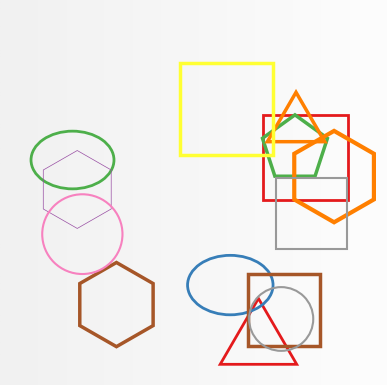[{"shape": "square", "thickness": 2, "radius": 0.55, "center": [0.789, 0.591]}, {"shape": "triangle", "thickness": 2, "radius": 0.57, "center": [0.667, 0.111]}, {"shape": "oval", "thickness": 2, "radius": 0.55, "center": [0.594, 0.26]}, {"shape": "oval", "thickness": 2, "radius": 0.54, "center": [0.187, 0.584]}, {"shape": "pentagon", "thickness": 2.5, "radius": 0.44, "center": [0.761, 0.614]}, {"shape": "hexagon", "thickness": 0.5, "radius": 0.51, "center": [0.199, 0.508]}, {"shape": "triangle", "thickness": 2.5, "radius": 0.43, "center": [0.764, 0.675]}, {"shape": "hexagon", "thickness": 3, "radius": 0.59, "center": [0.862, 0.541]}, {"shape": "square", "thickness": 2.5, "radius": 0.6, "center": [0.584, 0.717]}, {"shape": "square", "thickness": 2.5, "radius": 0.46, "center": [0.732, 0.194]}, {"shape": "hexagon", "thickness": 2.5, "radius": 0.55, "center": [0.301, 0.209]}, {"shape": "circle", "thickness": 1.5, "radius": 0.52, "center": [0.213, 0.392]}, {"shape": "circle", "thickness": 1.5, "radius": 0.41, "center": [0.726, 0.171]}, {"shape": "square", "thickness": 1.5, "radius": 0.46, "center": [0.805, 0.446]}]